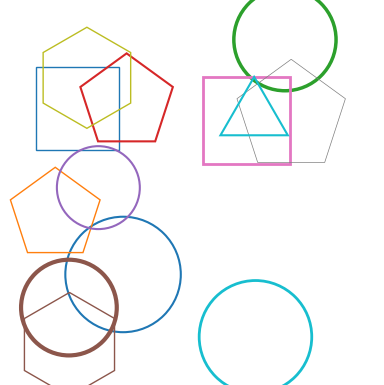[{"shape": "circle", "thickness": 1.5, "radius": 0.75, "center": [0.32, 0.287]}, {"shape": "square", "thickness": 1, "radius": 0.54, "center": [0.201, 0.719]}, {"shape": "pentagon", "thickness": 1, "radius": 0.61, "center": [0.143, 0.443]}, {"shape": "circle", "thickness": 2.5, "radius": 0.66, "center": [0.74, 0.897]}, {"shape": "pentagon", "thickness": 1.5, "radius": 0.63, "center": [0.329, 0.735]}, {"shape": "circle", "thickness": 1.5, "radius": 0.54, "center": [0.255, 0.513]}, {"shape": "circle", "thickness": 3, "radius": 0.62, "center": [0.179, 0.201]}, {"shape": "hexagon", "thickness": 1, "radius": 0.68, "center": [0.18, 0.105]}, {"shape": "square", "thickness": 2, "radius": 0.57, "center": [0.64, 0.687]}, {"shape": "pentagon", "thickness": 0.5, "radius": 0.74, "center": [0.756, 0.698]}, {"shape": "hexagon", "thickness": 1, "radius": 0.66, "center": [0.226, 0.798]}, {"shape": "circle", "thickness": 2, "radius": 0.73, "center": [0.664, 0.125]}, {"shape": "triangle", "thickness": 1.5, "radius": 0.51, "center": [0.66, 0.699]}]